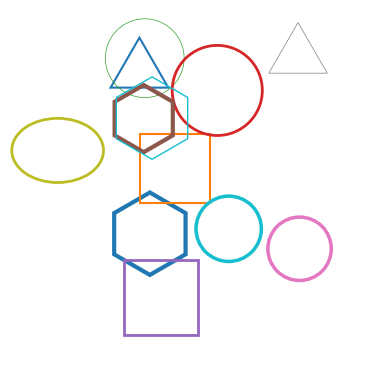[{"shape": "hexagon", "thickness": 3, "radius": 0.54, "center": [0.389, 0.393]}, {"shape": "triangle", "thickness": 1.5, "radius": 0.43, "center": [0.362, 0.816]}, {"shape": "square", "thickness": 1.5, "radius": 0.45, "center": [0.454, 0.563]}, {"shape": "circle", "thickness": 0.5, "radius": 0.51, "center": [0.376, 0.849]}, {"shape": "circle", "thickness": 2, "radius": 0.59, "center": [0.564, 0.765]}, {"shape": "square", "thickness": 2, "radius": 0.49, "center": [0.418, 0.227]}, {"shape": "hexagon", "thickness": 3, "radius": 0.44, "center": [0.373, 0.692]}, {"shape": "circle", "thickness": 2.5, "radius": 0.41, "center": [0.778, 0.354]}, {"shape": "triangle", "thickness": 0.5, "radius": 0.44, "center": [0.774, 0.854]}, {"shape": "oval", "thickness": 2, "radius": 0.6, "center": [0.15, 0.609]}, {"shape": "circle", "thickness": 2.5, "radius": 0.42, "center": [0.594, 0.406]}, {"shape": "hexagon", "thickness": 1, "radius": 0.54, "center": [0.395, 0.693]}]